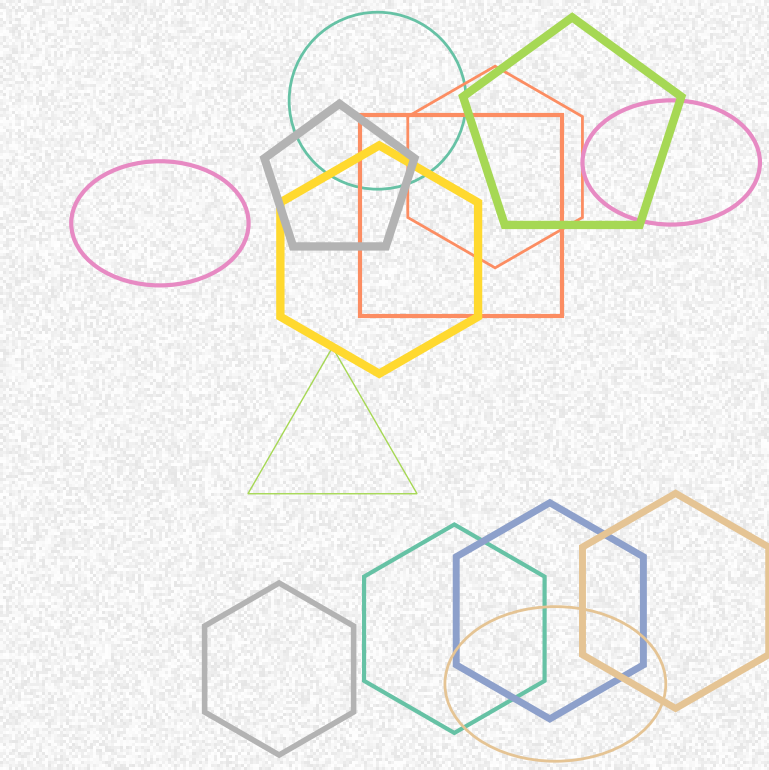[{"shape": "circle", "thickness": 1, "radius": 0.57, "center": [0.49, 0.869]}, {"shape": "hexagon", "thickness": 1.5, "radius": 0.68, "center": [0.59, 0.183]}, {"shape": "square", "thickness": 1.5, "radius": 0.65, "center": [0.599, 0.72]}, {"shape": "hexagon", "thickness": 1, "radius": 0.65, "center": [0.643, 0.783]}, {"shape": "hexagon", "thickness": 2.5, "radius": 0.7, "center": [0.714, 0.207]}, {"shape": "oval", "thickness": 1.5, "radius": 0.58, "center": [0.872, 0.789]}, {"shape": "oval", "thickness": 1.5, "radius": 0.58, "center": [0.208, 0.71]}, {"shape": "pentagon", "thickness": 3, "radius": 0.75, "center": [0.743, 0.828]}, {"shape": "triangle", "thickness": 0.5, "radius": 0.63, "center": [0.432, 0.422]}, {"shape": "hexagon", "thickness": 3, "radius": 0.74, "center": [0.492, 0.663]}, {"shape": "oval", "thickness": 1, "radius": 0.72, "center": [0.721, 0.112]}, {"shape": "hexagon", "thickness": 2.5, "radius": 0.7, "center": [0.877, 0.22]}, {"shape": "hexagon", "thickness": 2, "radius": 0.56, "center": [0.362, 0.131]}, {"shape": "pentagon", "thickness": 3, "radius": 0.51, "center": [0.441, 0.763]}]